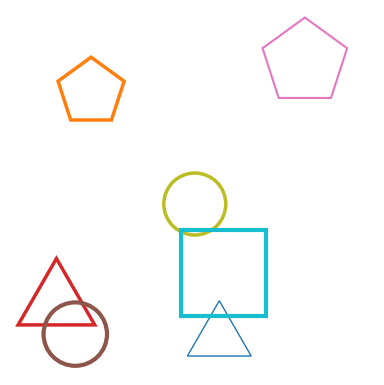[{"shape": "triangle", "thickness": 1, "radius": 0.48, "center": [0.57, 0.123]}, {"shape": "pentagon", "thickness": 2.5, "radius": 0.45, "center": [0.237, 0.761]}, {"shape": "triangle", "thickness": 2.5, "radius": 0.57, "center": [0.147, 0.214]}, {"shape": "circle", "thickness": 3, "radius": 0.41, "center": [0.196, 0.132]}, {"shape": "pentagon", "thickness": 1.5, "radius": 0.58, "center": [0.792, 0.839]}, {"shape": "circle", "thickness": 2.5, "radius": 0.4, "center": [0.506, 0.47]}, {"shape": "square", "thickness": 3, "radius": 0.56, "center": [0.58, 0.29]}]